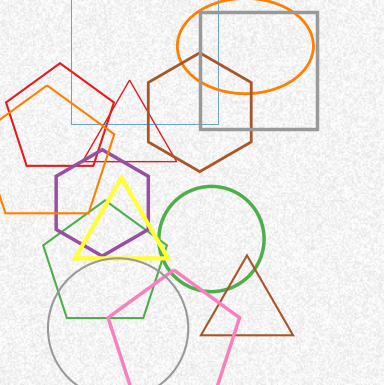[{"shape": "pentagon", "thickness": 1.5, "radius": 0.74, "center": [0.156, 0.688]}, {"shape": "triangle", "thickness": 1, "radius": 0.71, "center": [0.337, 0.651]}, {"shape": "square", "thickness": 0.5, "radius": 0.95, "center": [0.376, 0.868]}, {"shape": "circle", "thickness": 2.5, "radius": 0.68, "center": [0.549, 0.379]}, {"shape": "pentagon", "thickness": 1.5, "radius": 0.84, "center": [0.273, 0.311]}, {"shape": "hexagon", "thickness": 2.5, "radius": 0.69, "center": [0.266, 0.473]}, {"shape": "pentagon", "thickness": 1.5, "radius": 0.92, "center": [0.122, 0.595]}, {"shape": "oval", "thickness": 2, "radius": 0.88, "center": [0.637, 0.88]}, {"shape": "triangle", "thickness": 3, "radius": 0.7, "center": [0.316, 0.399]}, {"shape": "triangle", "thickness": 1.5, "radius": 0.69, "center": [0.642, 0.198]}, {"shape": "hexagon", "thickness": 2, "radius": 0.77, "center": [0.519, 0.709]}, {"shape": "pentagon", "thickness": 2.5, "radius": 0.9, "center": [0.451, 0.119]}, {"shape": "circle", "thickness": 1.5, "radius": 0.91, "center": [0.307, 0.147]}, {"shape": "square", "thickness": 2.5, "radius": 0.76, "center": [0.671, 0.817]}]